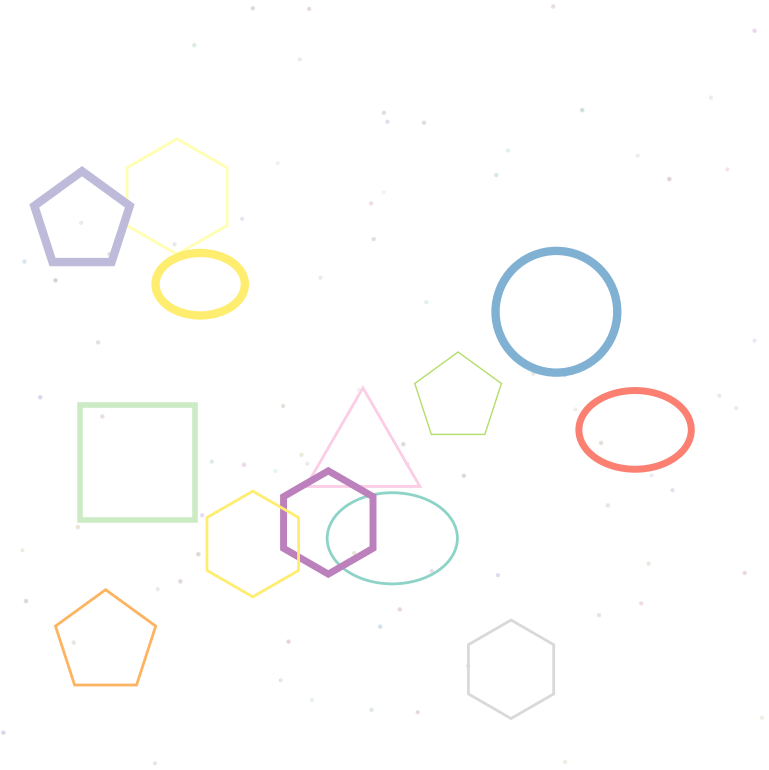[{"shape": "oval", "thickness": 1, "radius": 0.42, "center": [0.509, 0.301]}, {"shape": "hexagon", "thickness": 1, "radius": 0.38, "center": [0.23, 0.745]}, {"shape": "pentagon", "thickness": 3, "radius": 0.33, "center": [0.107, 0.712]}, {"shape": "oval", "thickness": 2.5, "radius": 0.37, "center": [0.825, 0.442]}, {"shape": "circle", "thickness": 3, "radius": 0.4, "center": [0.723, 0.595]}, {"shape": "pentagon", "thickness": 1, "radius": 0.34, "center": [0.137, 0.166]}, {"shape": "pentagon", "thickness": 0.5, "radius": 0.3, "center": [0.595, 0.484]}, {"shape": "triangle", "thickness": 1, "radius": 0.43, "center": [0.471, 0.411]}, {"shape": "hexagon", "thickness": 1, "radius": 0.32, "center": [0.664, 0.131]}, {"shape": "hexagon", "thickness": 2.5, "radius": 0.34, "center": [0.426, 0.321]}, {"shape": "square", "thickness": 2, "radius": 0.37, "center": [0.178, 0.399]}, {"shape": "hexagon", "thickness": 1, "radius": 0.34, "center": [0.328, 0.294]}, {"shape": "oval", "thickness": 3, "radius": 0.29, "center": [0.26, 0.631]}]